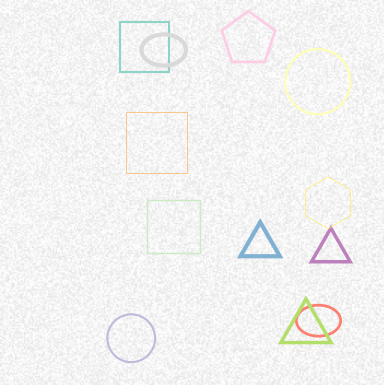[{"shape": "square", "thickness": 1.5, "radius": 0.32, "center": [0.375, 0.878]}, {"shape": "circle", "thickness": 1.5, "radius": 0.42, "center": [0.825, 0.788]}, {"shape": "circle", "thickness": 1.5, "radius": 0.31, "center": [0.341, 0.121]}, {"shape": "oval", "thickness": 2, "radius": 0.29, "center": [0.827, 0.167]}, {"shape": "triangle", "thickness": 3, "radius": 0.3, "center": [0.676, 0.364]}, {"shape": "square", "thickness": 0.5, "radius": 0.39, "center": [0.407, 0.631]}, {"shape": "triangle", "thickness": 2.5, "radius": 0.38, "center": [0.795, 0.148]}, {"shape": "pentagon", "thickness": 2, "radius": 0.36, "center": [0.645, 0.898]}, {"shape": "oval", "thickness": 3, "radius": 0.29, "center": [0.425, 0.87]}, {"shape": "triangle", "thickness": 2.5, "radius": 0.29, "center": [0.859, 0.349]}, {"shape": "square", "thickness": 1, "radius": 0.35, "center": [0.451, 0.412]}, {"shape": "hexagon", "thickness": 0.5, "radius": 0.34, "center": [0.852, 0.473]}]